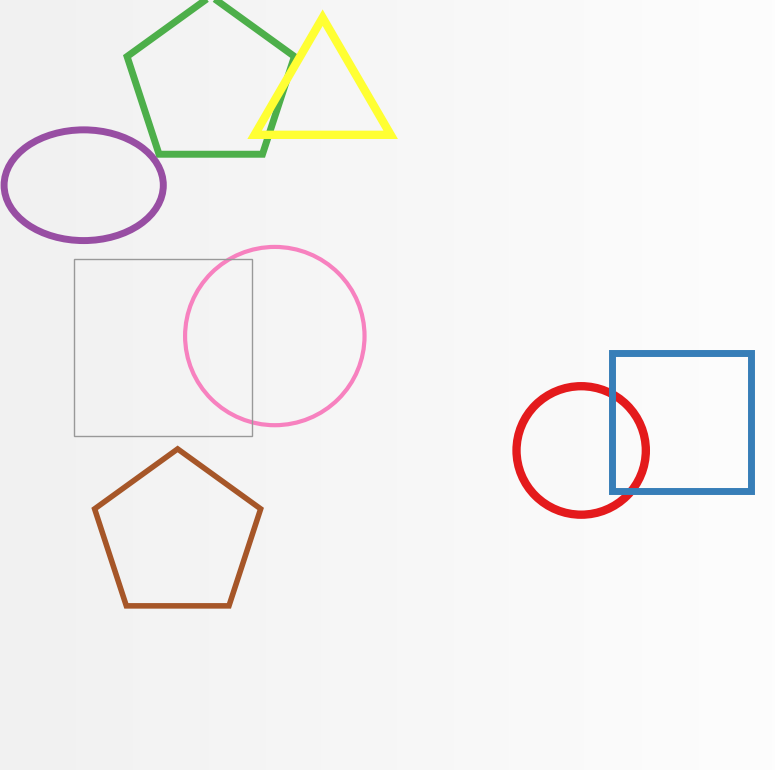[{"shape": "circle", "thickness": 3, "radius": 0.42, "center": [0.75, 0.415]}, {"shape": "square", "thickness": 2.5, "radius": 0.45, "center": [0.879, 0.452]}, {"shape": "pentagon", "thickness": 2.5, "radius": 0.57, "center": [0.272, 0.892]}, {"shape": "oval", "thickness": 2.5, "radius": 0.51, "center": [0.108, 0.759]}, {"shape": "triangle", "thickness": 3, "radius": 0.51, "center": [0.416, 0.876]}, {"shape": "pentagon", "thickness": 2, "radius": 0.56, "center": [0.229, 0.304]}, {"shape": "circle", "thickness": 1.5, "radius": 0.58, "center": [0.355, 0.564]}, {"shape": "square", "thickness": 0.5, "radius": 0.58, "center": [0.21, 0.548]}]